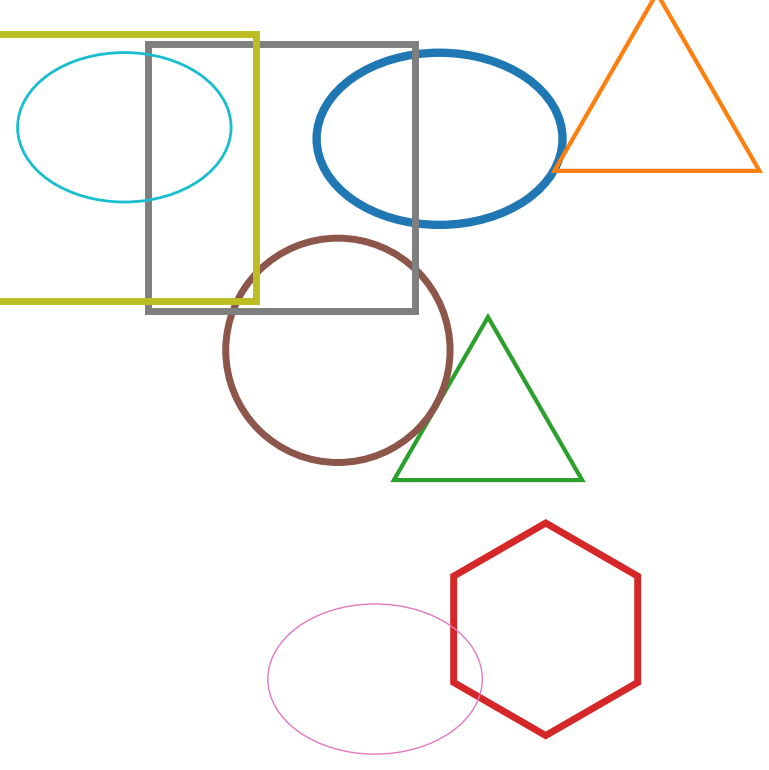[{"shape": "oval", "thickness": 3, "radius": 0.8, "center": [0.571, 0.82]}, {"shape": "triangle", "thickness": 1.5, "radius": 0.77, "center": [0.853, 0.855]}, {"shape": "triangle", "thickness": 1.5, "radius": 0.71, "center": [0.634, 0.447]}, {"shape": "hexagon", "thickness": 2.5, "radius": 0.69, "center": [0.709, 0.183]}, {"shape": "circle", "thickness": 2.5, "radius": 0.73, "center": [0.439, 0.545]}, {"shape": "oval", "thickness": 0.5, "radius": 0.7, "center": [0.487, 0.118]}, {"shape": "square", "thickness": 2.5, "radius": 0.87, "center": [0.366, 0.77]}, {"shape": "square", "thickness": 2.5, "radius": 0.86, "center": [0.159, 0.783]}, {"shape": "oval", "thickness": 1, "radius": 0.69, "center": [0.161, 0.835]}]